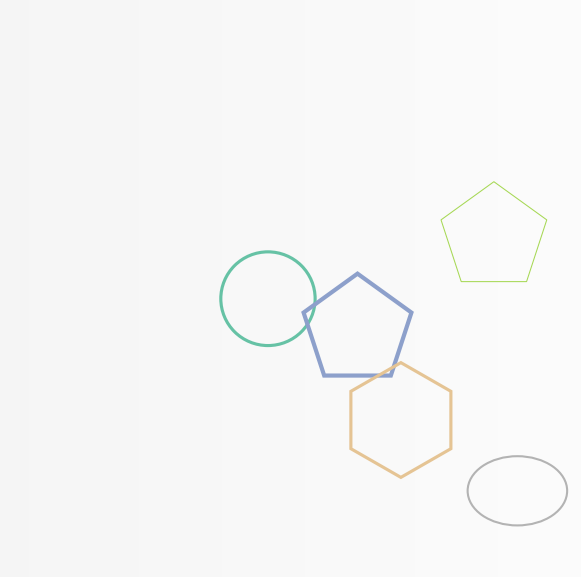[{"shape": "circle", "thickness": 1.5, "radius": 0.41, "center": [0.461, 0.482]}, {"shape": "pentagon", "thickness": 2, "radius": 0.49, "center": [0.615, 0.428]}, {"shape": "pentagon", "thickness": 0.5, "radius": 0.48, "center": [0.85, 0.589]}, {"shape": "hexagon", "thickness": 1.5, "radius": 0.5, "center": [0.69, 0.272]}, {"shape": "oval", "thickness": 1, "radius": 0.43, "center": [0.89, 0.149]}]